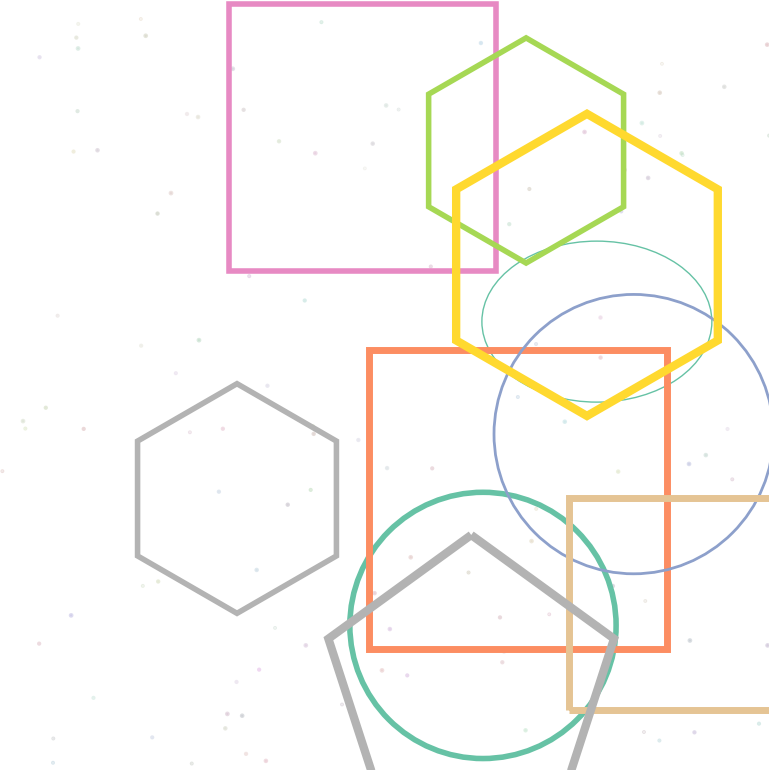[{"shape": "circle", "thickness": 2, "radius": 0.86, "center": [0.627, 0.188]}, {"shape": "oval", "thickness": 0.5, "radius": 0.75, "center": [0.775, 0.582]}, {"shape": "square", "thickness": 2.5, "radius": 0.97, "center": [0.673, 0.352]}, {"shape": "circle", "thickness": 1, "radius": 0.91, "center": [0.823, 0.436]}, {"shape": "square", "thickness": 2, "radius": 0.87, "center": [0.471, 0.821]}, {"shape": "hexagon", "thickness": 2, "radius": 0.73, "center": [0.683, 0.805]}, {"shape": "hexagon", "thickness": 3, "radius": 0.98, "center": [0.762, 0.656]}, {"shape": "square", "thickness": 2.5, "radius": 0.69, "center": [0.876, 0.215]}, {"shape": "pentagon", "thickness": 3, "radius": 0.98, "center": [0.612, 0.11]}, {"shape": "hexagon", "thickness": 2, "radius": 0.75, "center": [0.308, 0.353]}]